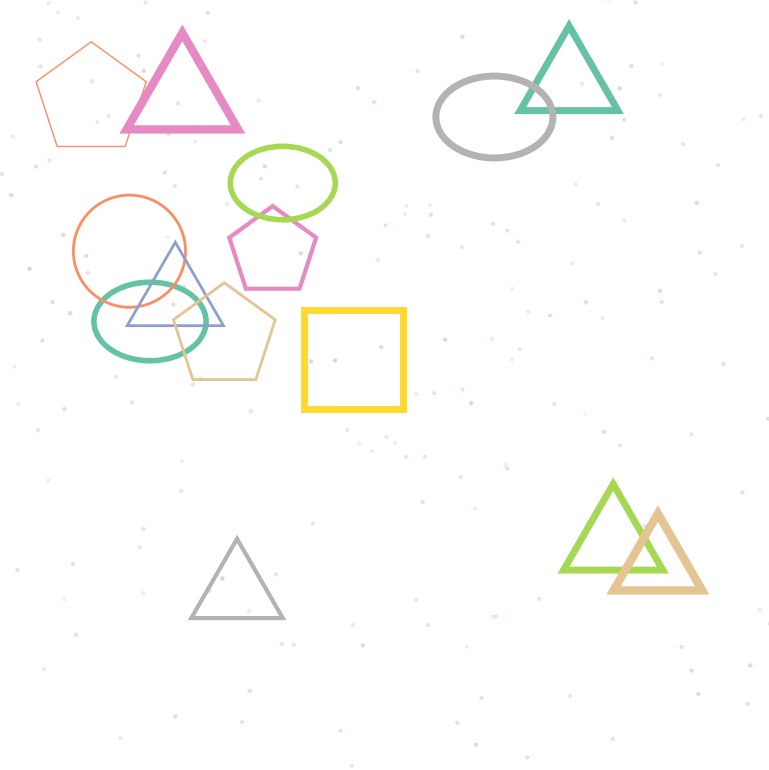[{"shape": "oval", "thickness": 2, "radius": 0.36, "center": [0.195, 0.582]}, {"shape": "triangle", "thickness": 2.5, "radius": 0.37, "center": [0.739, 0.893]}, {"shape": "circle", "thickness": 1, "radius": 0.36, "center": [0.168, 0.674]}, {"shape": "pentagon", "thickness": 0.5, "radius": 0.38, "center": [0.118, 0.871]}, {"shape": "triangle", "thickness": 1, "radius": 0.36, "center": [0.228, 0.613]}, {"shape": "pentagon", "thickness": 1.5, "radius": 0.3, "center": [0.354, 0.673]}, {"shape": "triangle", "thickness": 3, "radius": 0.42, "center": [0.237, 0.874]}, {"shape": "oval", "thickness": 2, "radius": 0.34, "center": [0.367, 0.762]}, {"shape": "triangle", "thickness": 2.5, "radius": 0.37, "center": [0.796, 0.297]}, {"shape": "square", "thickness": 2.5, "radius": 0.32, "center": [0.459, 0.533]}, {"shape": "pentagon", "thickness": 1, "radius": 0.35, "center": [0.291, 0.563]}, {"shape": "triangle", "thickness": 3, "radius": 0.33, "center": [0.854, 0.267]}, {"shape": "triangle", "thickness": 1.5, "radius": 0.34, "center": [0.308, 0.232]}, {"shape": "oval", "thickness": 2.5, "radius": 0.38, "center": [0.642, 0.848]}]